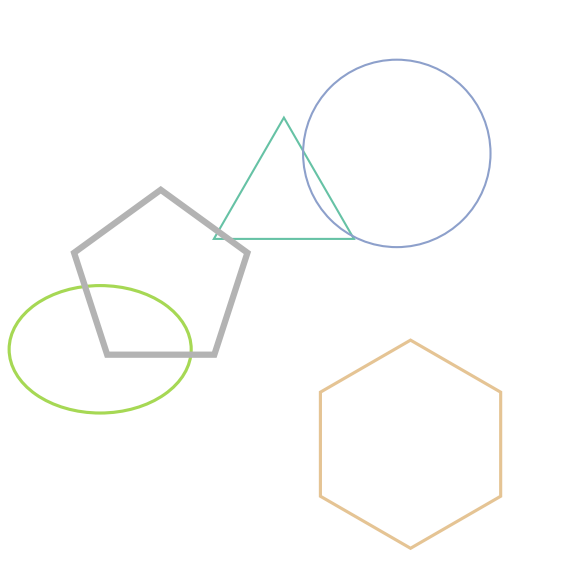[{"shape": "triangle", "thickness": 1, "radius": 0.7, "center": [0.492, 0.655]}, {"shape": "circle", "thickness": 1, "radius": 0.81, "center": [0.687, 0.733]}, {"shape": "oval", "thickness": 1.5, "radius": 0.79, "center": [0.173, 0.394]}, {"shape": "hexagon", "thickness": 1.5, "radius": 0.9, "center": [0.711, 0.23]}, {"shape": "pentagon", "thickness": 3, "radius": 0.79, "center": [0.278, 0.513]}]